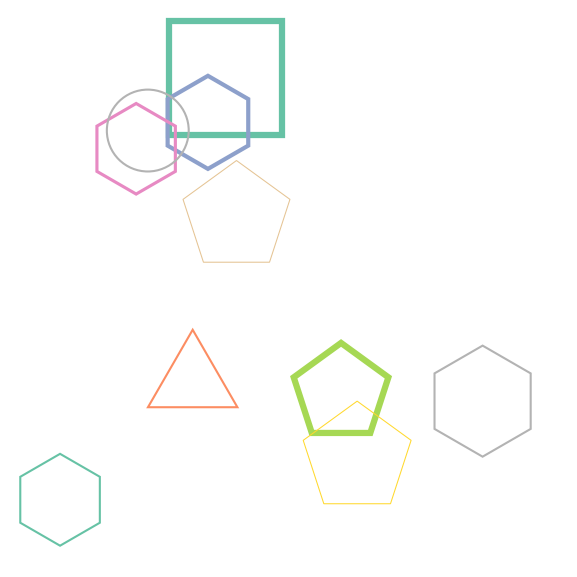[{"shape": "square", "thickness": 3, "radius": 0.49, "center": [0.39, 0.864]}, {"shape": "hexagon", "thickness": 1, "radius": 0.4, "center": [0.104, 0.134]}, {"shape": "triangle", "thickness": 1, "radius": 0.45, "center": [0.334, 0.339]}, {"shape": "hexagon", "thickness": 2, "radius": 0.4, "center": [0.36, 0.787]}, {"shape": "hexagon", "thickness": 1.5, "radius": 0.39, "center": [0.236, 0.742]}, {"shape": "pentagon", "thickness": 3, "radius": 0.43, "center": [0.591, 0.319]}, {"shape": "pentagon", "thickness": 0.5, "radius": 0.49, "center": [0.618, 0.206]}, {"shape": "pentagon", "thickness": 0.5, "radius": 0.49, "center": [0.409, 0.624]}, {"shape": "hexagon", "thickness": 1, "radius": 0.48, "center": [0.836, 0.305]}, {"shape": "circle", "thickness": 1, "radius": 0.35, "center": [0.256, 0.773]}]